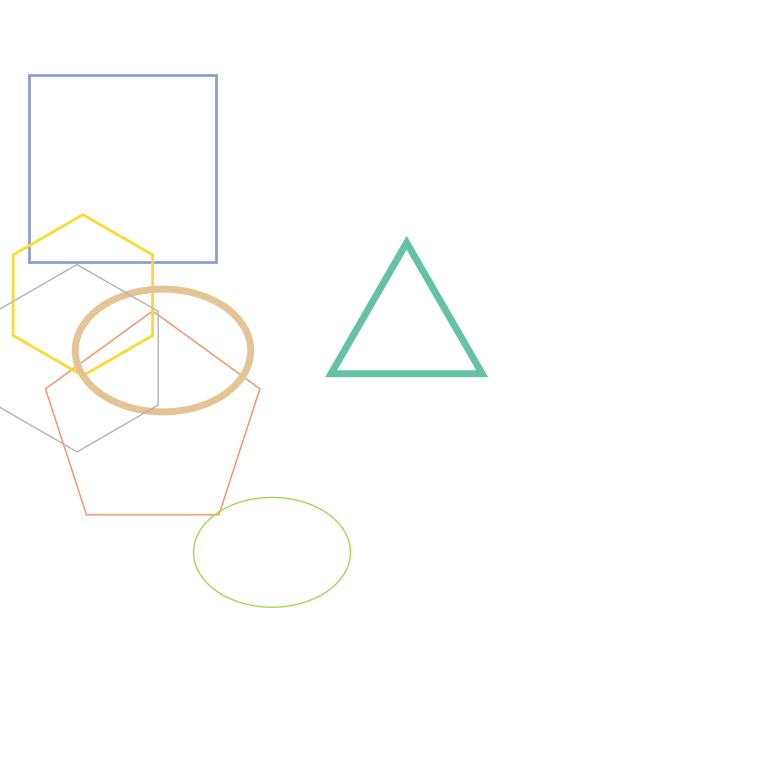[{"shape": "triangle", "thickness": 2.5, "radius": 0.57, "center": [0.528, 0.571]}, {"shape": "pentagon", "thickness": 0.5, "radius": 0.73, "center": [0.198, 0.45]}, {"shape": "square", "thickness": 1, "radius": 0.61, "center": [0.159, 0.782]}, {"shape": "oval", "thickness": 0.5, "radius": 0.51, "center": [0.353, 0.283]}, {"shape": "hexagon", "thickness": 1, "radius": 0.52, "center": [0.108, 0.617]}, {"shape": "oval", "thickness": 2.5, "radius": 0.57, "center": [0.212, 0.545]}, {"shape": "hexagon", "thickness": 0.5, "radius": 0.61, "center": [0.1, 0.535]}]